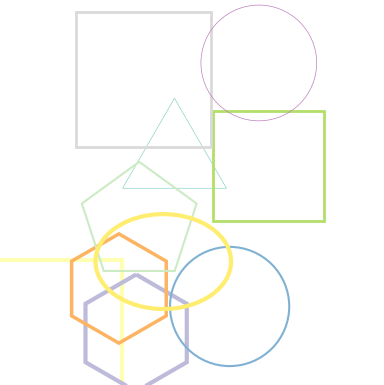[{"shape": "triangle", "thickness": 0.5, "radius": 0.78, "center": [0.453, 0.589]}, {"shape": "square", "thickness": 3, "radius": 0.88, "center": [0.14, 0.15]}, {"shape": "hexagon", "thickness": 3, "radius": 0.76, "center": [0.354, 0.135]}, {"shape": "circle", "thickness": 1.5, "radius": 0.77, "center": [0.596, 0.204]}, {"shape": "hexagon", "thickness": 2.5, "radius": 0.71, "center": [0.309, 0.251]}, {"shape": "square", "thickness": 2, "radius": 0.72, "center": [0.698, 0.569]}, {"shape": "square", "thickness": 2, "radius": 0.88, "center": [0.372, 0.794]}, {"shape": "circle", "thickness": 0.5, "radius": 0.75, "center": [0.672, 0.836]}, {"shape": "pentagon", "thickness": 1.5, "radius": 0.78, "center": [0.362, 0.423]}, {"shape": "oval", "thickness": 3, "radius": 0.88, "center": [0.424, 0.321]}]